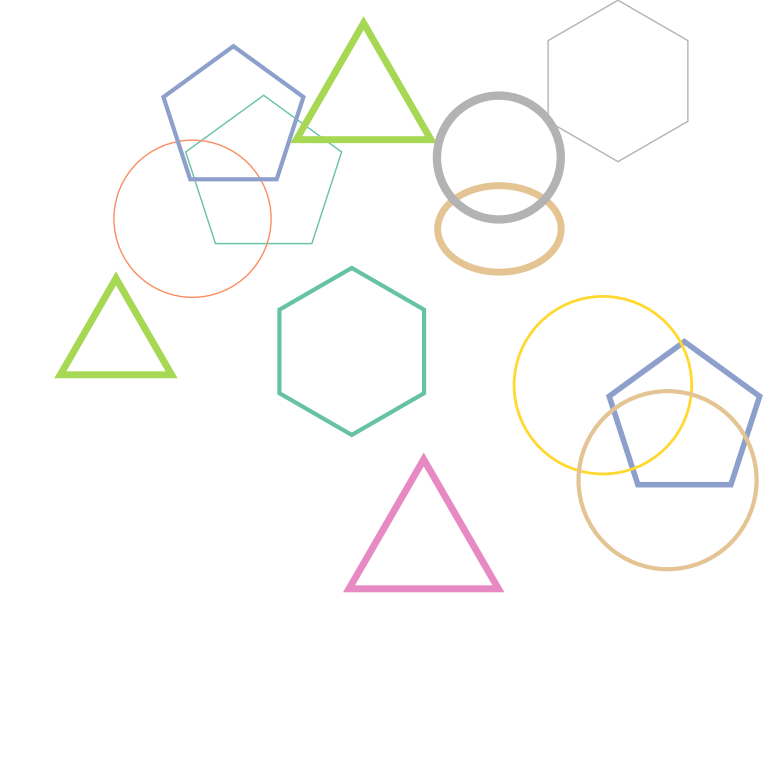[{"shape": "pentagon", "thickness": 0.5, "radius": 0.53, "center": [0.342, 0.77]}, {"shape": "hexagon", "thickness": 1.5, "radius": 0.54, "center": [0.457, 0.544]}, {"shape": "circle", "thickness": 0.5, "radius": 0.51, "center": [0.25, 0.716]}, {"shape": "pentagon", "thickness": 1.5, "radius": 0.48, "center": [0.303, 0.844]}, {"shape": "pentagon", "thickness": 2, "radius": 0.51, "center": [0.889, 0.454]}, {"shape": "triangle", "thickness": 2.5, "radius": 0.56, "center": [0.55, 0.291]}, {"shape": "triangle", "thickness": 2.5, "radius": 0.42, "center": [0.151, 0.555]}, {"shape": "triangle", "thickness": 2.5, "radius": 0.5, "center": [0.472, 0.869]}, {"shape": "circle", "thickness": 1, "radius": 0.58, "center": [0.783, 0.5]}, {"shape": "circle", "thickness": 1.5, "radius": 0.58, "center": [0.867, 0.376]}, {"shape": "oval", "thickness": 2.5, "radius": 0.4, "center": [0.649, 0.703]}, {"shape": "hexagon", "thickness": 0.5, "radius": 0.52, "center": [0.803, 0.895]}, {"shape": "circle", "thickness": 3, "radius": 0.4, "center": [0.648, 0.795]}]